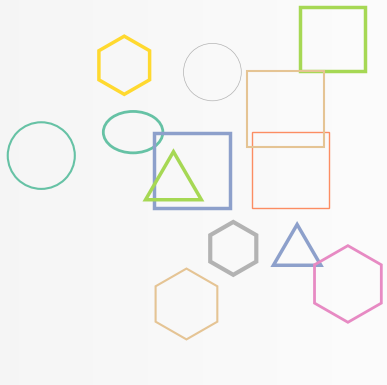[{"shape": "circle", "thickness": 1.5, "radius": 0.43, "center": [0.107, 0.596]}, {"shape": "oval", "thickness": 2, "radius": 0.38, "center": [0.343, 0.657]}, {"shape": "square", "thickness": 1, "radius": 0.5, "center": [0.749, 0.559]}, {"shape": "square", "thickness": 2.5, "radius": 0.49, "center": [0.495, 0.557]}, {"shape": "triangle", "thickness": 2.5, "radius": 0.35, "center": [0.767, 0.346]}, {"shape": "hexagon", "thickness": 2, "radius": 0.5, "center": [0.898, 0.262]}, {"shape": "square", "thickness": 2.5, "radius": 0.42, "center": [0.857, 0.899]}, {"shape": "triangle", "thickness": 2.5, "radius": 0.42, "center": [0.448, 0.523]}, {"shape": "hexagon", "thickness": 2.5, "radius": 0.38, "center": [0.321, 0.83]}, {"shape": "hexagon", "thickness": 1.5, "radius": 0.46, "center": [0.481, 0.21]}, {"shape": "square", "thickness": 1.5, "radius": 0.5, "center": [0.738, 0.717]}, {"shape": "circle", "thickness": 0.5, "radius": 0.37, "center": [0.548, 0.813]}, {"shape": "hexagon", "thickness": 3, "radius": 0.34, "center": [0.602, 0.355]}]